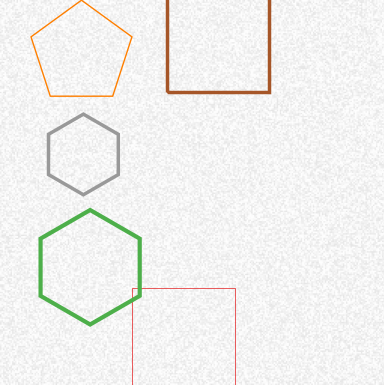[{"shape": "square", "thickness": 0.5, "radius": 0.67, "center": [0.476, 0.118]}, {"shape": "hexagon", "thickness": 3, "radius": 0.74, "center": [0.234, 0.306]}, {"shape": "pentagon", "thickness": 1, "radius": 0.69, "center": [0.212, 0.862]}, {"shape": "square", "thickness": 2.5, "radius": 0.66, "center": [0.566, 0.893]}, {"shape": "hexagon", "thickness": 2.5, "radius": 0.52, "center": [0.217, 0.599]}]